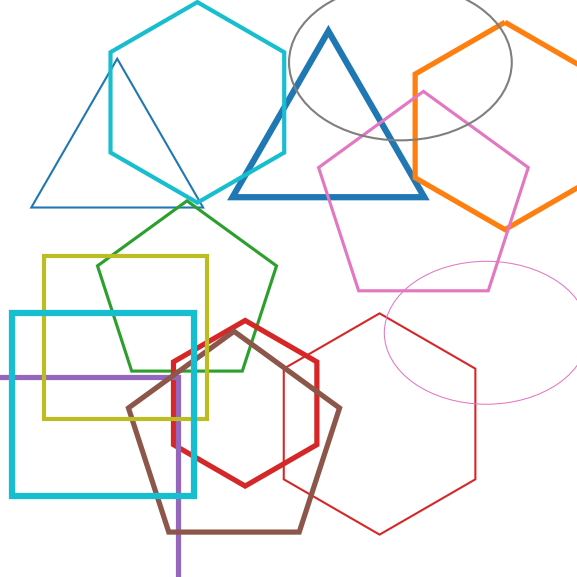[{"shape": "triangle", "thickness": 1, "radius": 0.86, "center": [0.203, 0.726]}, {"shape": "triangle", "thickness": 3, "radius": 0.96, "center": [0.569, 0.754]}, {"shape": "hexagon", "thickness": 2.5, "radius": 0.9, "center": [0.874, 0.781]}, {"shape": "pentagon", "thickness": 1.5, "radius": 0.81, "center": [0.324, 0.488]}, {"shape": "hexagon", "thickness": 1, "radius": 0.96, "center": [0.657, 0.265]}, {"shape": "hexagon", "thickness": 2.5, "radius": 0.72, "center": [0.425, 0.301]}, {"shape": "square", "thickness": 2.5, "radius": 0.9, "center": [0.129, 0.167]}, {"shape": "pentagon", "thickness": 2.5, "radius": 0.96, "center": [0.405, 0.233]}, {"shape": "oval", "thickness": 0.5, "radius": 0.88, "center": [0.842, 0.423]}, {"shape": "pentagon", "thickness": 1.5, "radius": 0.95, "center": [0.733, 0.65]}, {"shape": "oval", "thickness": 1, "radius": 0.96, "center": [0.693, 0.891]}, {"shape": "square", "thickness": 2, "radius": 0.71, "center": [0.217, 0.415]}, {"shape": "square", "thickness": 3, "radius": 0.79, "center": [0.178, 0.299]}, {"shape": "hexagon", "thickness": 2, "radius": 0.87, "center": [0.342, 0.822]}]